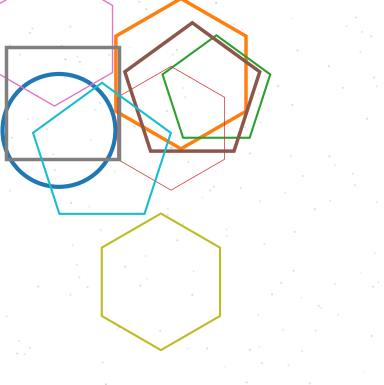[{"shape": "circle", "thickness": 3, "radius": 0.73, "center": [0.153, 0.661]}, {"shape": "hexagon", "thickness": 2.5, "radius": 0.98, "center": [0.47, 0.809]}, {"shape": "pentagon", "thickness": 1.5, "radius": 0.74, "center": [0.562, 0.761]}, {"shape": "hexagon", "thickness": 0.5, "radius": 0.8, "center": [0.444, 0.667]}, {"shape": "pentagon", "thickness": 2.5, "radius": 0.92, "center": [0.499, 0.757]}, {"shape": "hexagon", "thickness": 1, "radius": 0.87, "center": [0.141, 0.899]}, {"shape": "square", "thickness": 2.5, "radius": 0.73, "center": [0.162, 0.733]}, {"shape": "hexagon", "thickness": 1.5, "radius": 0.89, "center": [0.418, 0.268]}, {"shape": "pentagon", "thickness": 1.5, "radius": 0.94, "center": [0.265, 0.597]}]